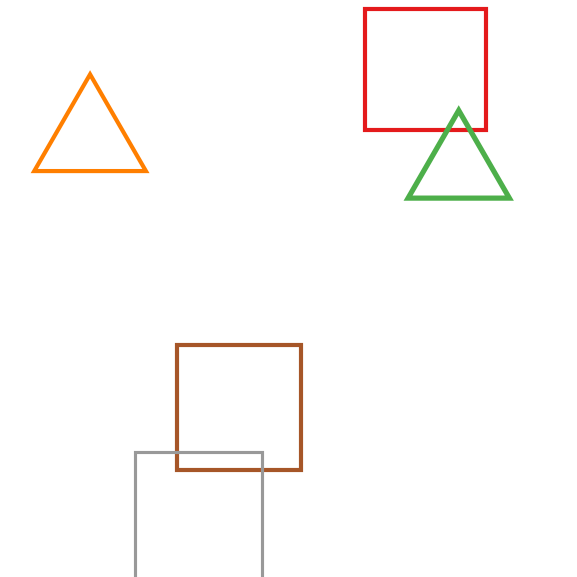[{"shape": "square", "thickness": 2, "radius": 0.52, "center": [0.737, 0.878]}, {"shape": "triangle", "thickness": 2.5, "radius": 0.51, "center": [0.794, 0.707]}, {"shape": "triangle", "thickness": 2, "radius": 0.56, "center": [0.156, 0.759]}, {"shape": "square", "thickness": 2, "radius": 0.54, "center": [0.414, 0.294]}, {"shape": "square", "thickness": 1.5, "radius": 0.55, "center": [0.344, 0.107]}]